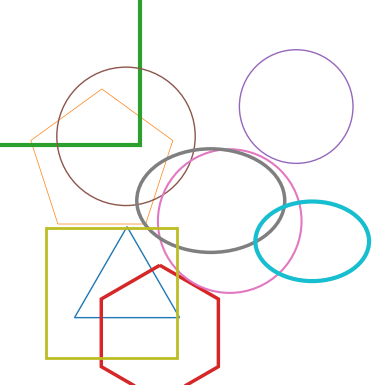[{"shape": "triangle", "thickness": 1, "radius": 0.79, "center": [0.33, 0.254]}, {"shape": "pentagon", "thickness": 0.5, "radius": 0.97, "center": [0.264, 0.575]}, {"shape": "square", "thickness": 3, "radius": 0.98, "center": [0.166, 0.821]}, {"shape": "hexagon", "thickness": 2.5, "radius": 0.88, "center": [0.415, 0.135]}, {"shape": "circle", "thickness": 1, "radius": 0.74, "center": [0.769, 0.723]}, {"shape": "circle", "thickness": 1, "radius": 0.9, "center": [0.327, 0.646]}, {"shape": "circle", "thickness": 1.5, "radius": 0.93, "center": [0.597, 0.426]}, {"shape": "oval", "thickness": 2.5, "radius": 0.96, "center": [0.547, 0.479]}, {"shape": "square", "thickness": 2, "radius": 0.85, "center": [0.289, 0.239]}, {"shape": "oval", "thickness": 3, "radius": 0.74, "center": [0.811, 0.373]}]